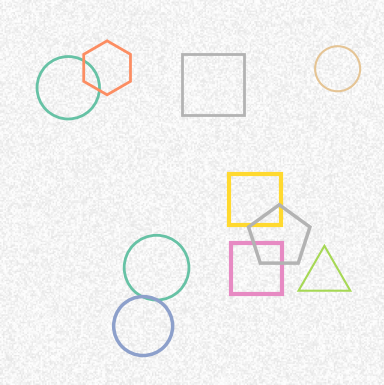[{"shape": "circle", "thickness": 2, "radius": 0.42, "center": [0.407, 0.305]}, {"shape": "circle", "thickness": 2, "radius": 0.41, "center": [0.177, 0.772]}, {"shape": "hexagon", "thickness": 2, "radius": 0.35, "center": [0.278, 0.824]}, {"shape": "circle", "thickness": 2.5, "radius": 0.38, "center": [0.372, 0.153]}, {"shape": "square", "thickness": 3, "radius": 0.33, "center": [0.667, 0.302]}, {"shape": "triangle", "thickness": 1.5, "radius": 0.39, "center": [0.843, 0.284]}, {"shape": "square", "thickness": 3, "radius": 0.34, "center": [0.663, 0.482]}, {"shape": "circle", "thickness": 1.5, "radius": 0.29, "center": [0.877, 0.821]}, {"shape": "pentagon", "thickness": 2.5, "radius": 0.42, "center": [0.725, 0.384]}, {"shape": "square", "thickness": 2, "radius": 0.4, "center": [0.554, 0.781]}]